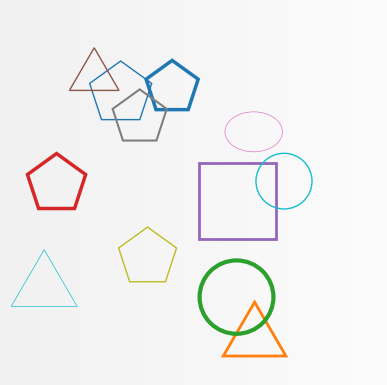[{"shape": "pentagon", "thickness": 1, "radius": 0.42, "center": [0.311, 0.757]}, {"shape": "pentagon", "thickness": 2.5, "radius": 0.35, "center": [0.444, 0.772]}, {"shape": "triangle", "thickness": 2, "radius": 0.47, "center": [0.657, 0.122]}, {"shape": "circle", "thickness": 3, "radius": 0.48, "center": [0.61, 0.228]}, {"shape": "pentagon", "thickness": 2.5, "radius": 0.39, "center": [0.146, 0.522]}, {"shape": "square", "thickness": 2, "radius": 0.49, "center": [0.613, 0.479]}, {"shape": "triangle", "thickness": 1, "radius": 0.37, "center": [0.243, 0.802]}, {"shape": "oval", "thickness": 0.5, "radius": 0.37, "center": [0.655, 0.658]}, {"shape": "pentagon", "thickness": 1.5, "radius": 0.37, "center": [0.361, 0.694]}, {"shape": "pentagon", "thickness": 1, "radius": 0.39, "center": [0.381, 0.332]}, {"shape": "circle", "thickness": 1, "radius": 0.36, "center": [0.733, 0.529]}, {"shape": "triangle", "thickness": 0.5, "radius": 0.49, "center": [0.114, 0.253]}]